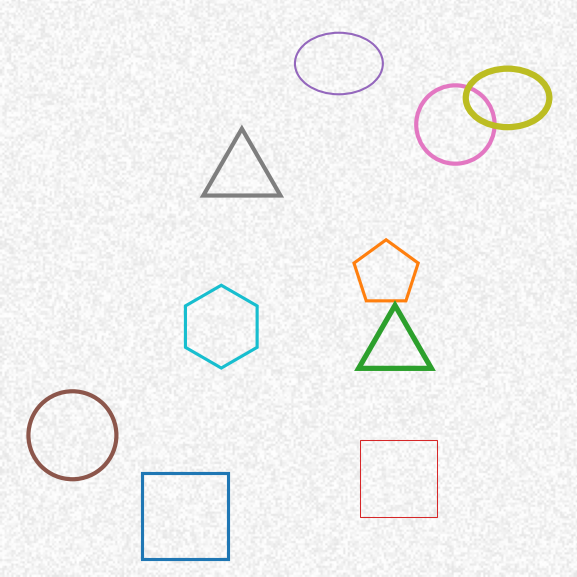[{"shape": "square", "thickness": 1.5, "radius": 0.37, "center": [0.321, 0.106]}, {"shape": "pentagon", "thickness": 1.5, "radius": 0.29, "center": [0.669, 0.525]}, {"shape": "triangle", "thickness": 2.5, "radius": 0.36, "center": [0.684, 0.398]}, {"shape": "square", "thickness": 0.5, "radius": 0.33, "center": [0.69, 0.171]}, {"shape": "oval", "thickness": 1, "radius": 0.38, "center": [0.587, 0.889]}, {"shape": "circle", "thickness": 2, "radius": 0.38, "center": [0.125, 0.245]}, {"shape": "circle", "thickness": 2, "radius": 0.34, "center": [0.789, 0.784]}, {"shape": "triangle", "thickness": 2, "radius": 0.39, "center": [0.419, 0.699]}, {"shape": "oval", "thickness": 3, "radius": 0.36, "center": [0.879, 0.83]}, {"shape": "hexagon", "thickness": 1.5, "radius": 0.36, "center": [0.383, 0.434]}]